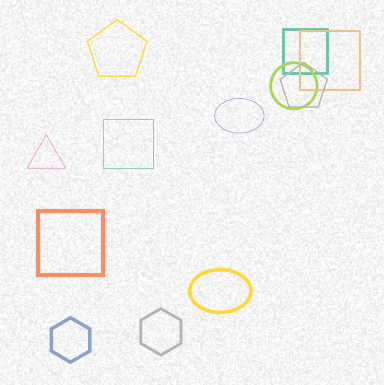[{"shape": "square", "thickness": 0.5, "radius": 0.32, "center": [0.332, 0.627]}, {"shape": "square", "thickness": 2, "radius": 0.29, "center": [0.793, 0.868]}, {"shape": "square", "thickness": 3, "radius": 0.42, "center": [0.183, 0.369]}, {"shape": "hexagon", "thickness": 2.5, "radius": 0.29, "center": [0.183, 0.117]}, {"shape": "oval", "thickness": 0.5, "radius": 0.32, "center": [0.622, 0.699]}, {"shape": "triangle", "thickness": 0.5, "radius": 0.29, "center": [0.12, 0.592]}, {"shape": "circle", "thickness": 2, "radius": 0.3, "center": [0.763, 0.777]}, {"shape": "pentagon", "thickness": 1, "radius": 0.41, "center": [0.304, 0.868]}, {"shape": "oval", "thickness": 2.5, "radius": 0.4, "center": [0.572, 0.244]}, {"shape": "square", "thickness": 1.5, "radius": 0.39, "center": [0.858, 0.843]}, {"shape": "pentagon", "thickness": 1, "radius": 0.32, "center": [0.789, 0.774]}, {"shape": "hexagon", "thickness": 2, "radius": 0.3, "center": [0.418, 0.138]}]